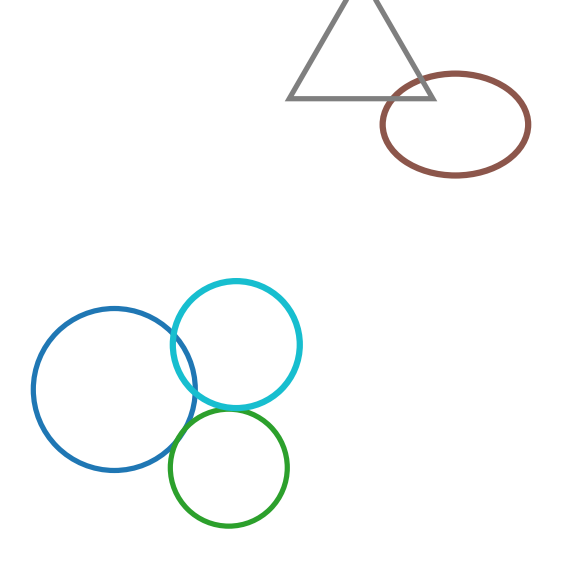[{"shape": "circle", "thickness": 2.5, "radius": 0.7, "center": [0.198, 0.325]}, {"shape": "circle", "thickness": 2.5, "radius": 0.51, "center": [0.396, 0.189]}, {"shape": "oval", "thickness": 3, "radius": 0.63, "center": [0.789, 0.783]}, {"shape": "triangle", "thickness": 2.5, "radius": 0.72, "center": [0.625, 0.9]}, {"shape": "circle", "thickness": 3, "radius": 0.55, "center": [0.409, 0.402]}]